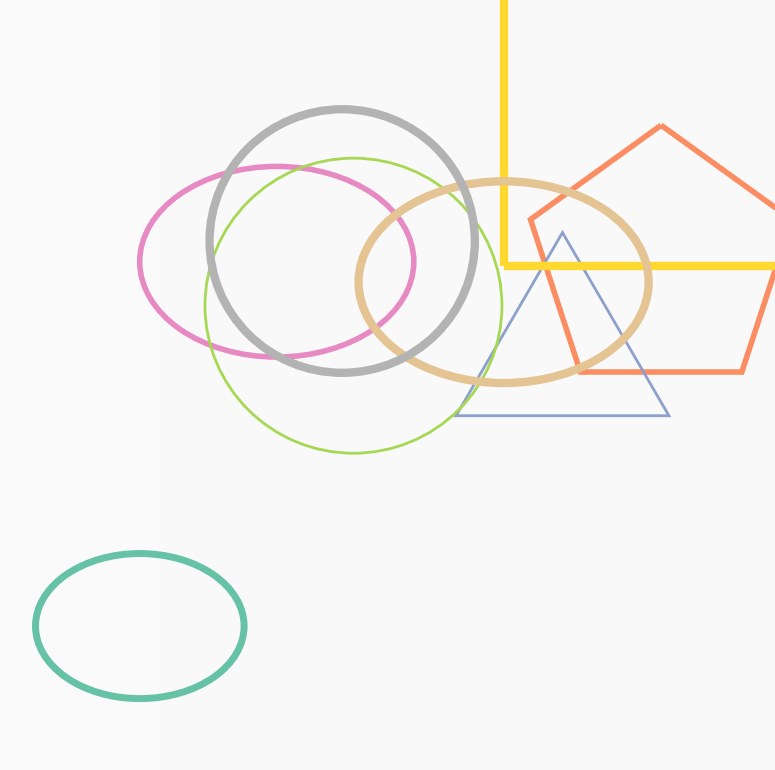[{"shape": "oval", "thickness": 2.5, "radius": 0.67, "center": [0.18, 0.187]}, {"shape": "pentagon", "thickness": 2, "radius": 0.89, "center": [0.853, 0.66]}, {"shape": "triangle", "thickness": 1, "radius": 0.79, "center": [0.726, 0.539]}, {"shape": "oval", "thickness": 2, "radius": 0.88, "center": [0.357, 0.66]}, {"shape": "circle", "thickness": 1, "radius": 0.96, "center": [0.456, 0.603]}, {"shape": "square", "thickness": 3, "radius": 0.95, "center": [0.839, 0.843]}, {"shape": "oval", "thickness": 3, "radius": 0.94, "center": [0.65, 0.634]}, {"shape": "circle", "thickness": 3, "radius": 0.86, "center": [0.442, 0.687]}]